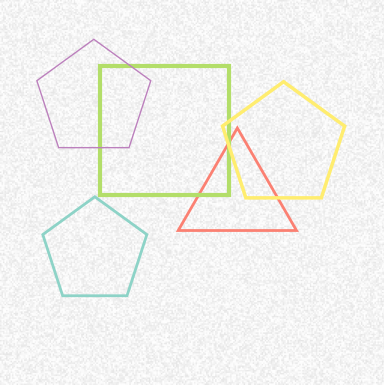[{"shape": "pentagon", "thickness": 2, "radius": 0.71, "center": [0.246, 0.347]}, {"shape": "triangle", "thickness": 2, "radius": 0.89, "center": [0.617, 0.49]}, {"shape": "square", "thickness": 3, "radius": 0.84, "center": [0.427, 0.661]}, {"shape": "pentagon", "thickness": 1, "radius": 0.78, "center": [0.244, 0.742]}, {"shape": "pentagon", "thickness": 2.5, "radius": 0.83, "center": [0.737, 0.621]}]